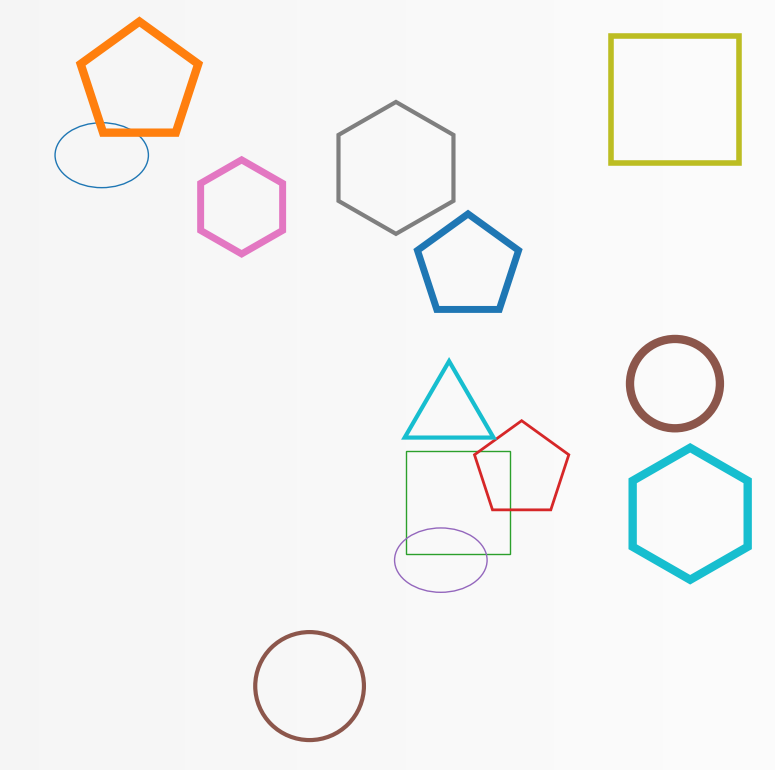[{"shape": "pentagon", "thickness": 2.5, "radius": 0.34, "center": [0.604, 0.654]}, {"shape": "oval", "thickness": 0.5, "radius": 0.3, "center": [0.131, 0.798]}, {"shape": "pentagon", "thickness": 3, "radius": 0.4, "center": [0.18, 0.892]}, {"shape": "square", "thickness": 0.5, "radius": 0.33, "center": [0.591, 0.347]}, {"shape": "pentagon", "thickness": 1, "radius": 0.32, "center": [0.673, 0.39]}, {"shape": "oval", "thickness": 0.5, "radius": 0.3, "center": [0.569, 0.273]}, {"shape": "circle", "thickness": 1.5, "radius": 0.35, "center": [0.399, 0.109]}, {"shape": "circle", "thickness": 3, "radius": 0.29, "center": [0.871, 0.502]}, {"shape": "hexagon", "thickness": 2.5, "radius": 0.31, "center": [0.312, 0.731]}, {"shape": "hexagon", "thickness": 1.5, "radius": 0.43, "center": [0.511, 0.782]}, {"shape": "square", "thickness": 2, "radius": 0.41, "center": [0.871, 0.871]}, {"shape": "triangle", "thickness": 1.5, "radius": 0.33, "center": [0.579, 0.465]}, {"shape": "hexagon", "thickness": 3, "radius": 0.43, "center": [0.891, 0.333]}]